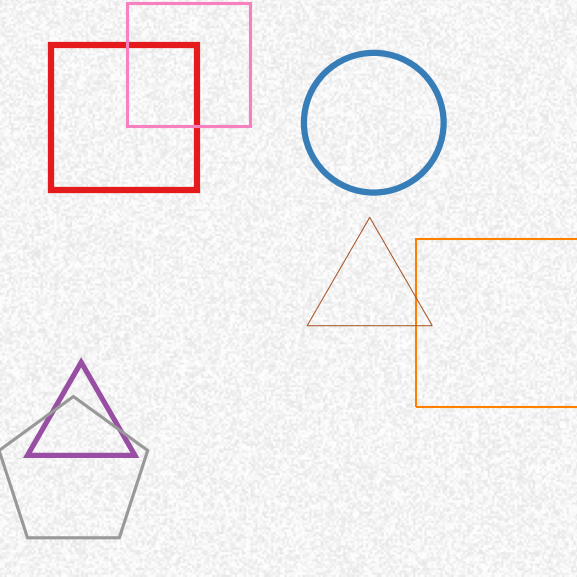[{"shape": "square", "thickness": 3, "radius": 0.63, "center": [0.215, 0.796]}, {"shape": "circle", "thickness": 3, "radius": 0.6, "center": [0.647, 0.787]}, {"shape": "triangle", "thickness": 2.5, "radius": 0.54, "center": [0.141, 0.264]}, {"shape": "square", "thickness": 1, "radius": 0.73, "center": [0.866, 0.439]}, {"shape": "triangle", "thickness": 0.5, "radius": 0.63, "center": [0.64, 0.498]}, {"shape": "square", "thickness": 1.5, "radius": 0.53, "center": [0.327, 0.887]}, {"shape": "pentagon", "thickness": 1.5, "radius": 0.68, "center": [0.127, 0.177]}]